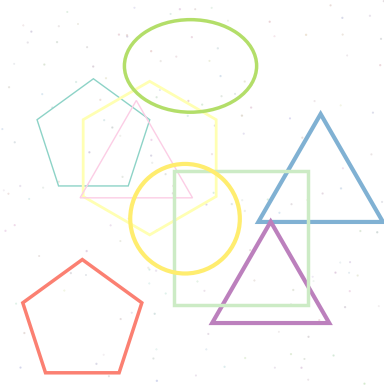[{"shape": "pentagon", "thickness": 1, "radius": 0.77, "center": [0.243, 0.642]}, {"shape": "hexagon", "thickness": 2, "radius": 1.0, "center": [0.389, 0.589]}, {"shape": "pentagon", "thickness": 2.5, "radius": 0.81, "center": [0.214, 0.163]}, {"shape": "triangle", "thickness": 3, "radius": 0.93, "center": [0.833, 0.517]}, {"shape": "oval", "thickness": 2.5, "radius": 0.86, "center": [0.495, 0.829]}, {"shape": "triangle", "thickness": 1, "radius": 0.84, "center": [0.354, 0.57]}, {"shape": "triangle", "thickness": 3, "radius": 0.88, "center": [0.703, 0.249]}, {"shape": "square", "thickness": 2.5, "radius": 0.87, "center": [0.626, 0.381]}, {"shape": "circle", "thickness": 3, "radius": 0.71, "center": [0.481, 0.432]}]